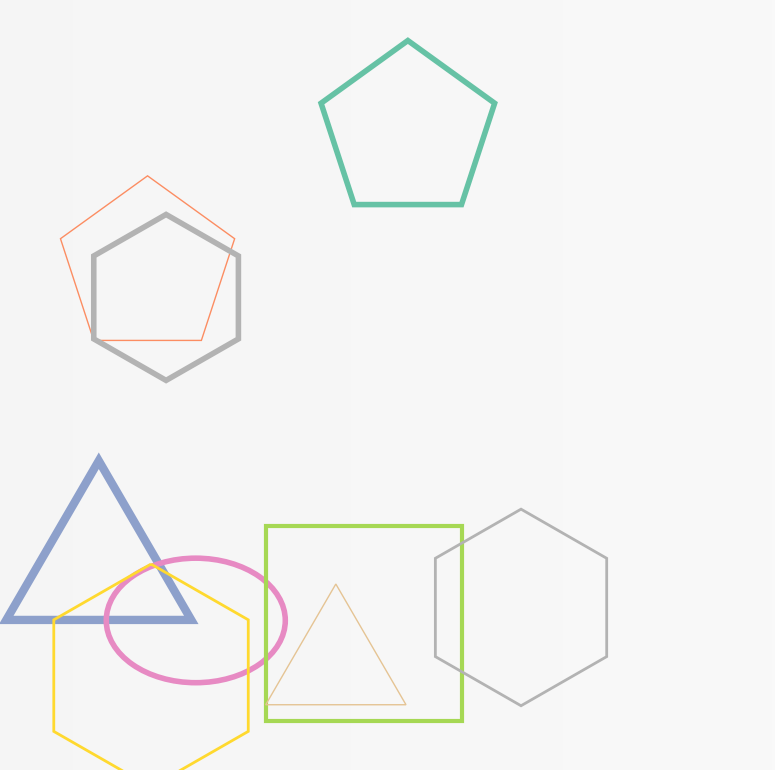[{"shape": "pentagon", "thickness": 2, "radius": 0.59, "center": [0.526, 0.83]}, {"shape": "pentagon", "thickness": 0.5, "radius": 0.59, "center": [0.19, 0.653]}, {"shape": "triangle", "thickness": 3, "radius": 0.69, "center": [0.127, 0.264]}, {"shape": "oval", "thickness": 2, "radius": 0.58, "center": [0.253, 0.194]}, {"shape": "square", "thickness": 1.5, "radius": 0.63, "center": [0.47, 0.19]}, {"shape": "hexagon", "thickness": 1, "radius": 0.72, "center": [0.195, 0.123]}, {"shape": "triangle", "thickness": 0.5, "radius": 0.52, "center": [0.433, 0.137]}, {"shape": "hexagon", "thickness": 2, "radius": 0.54, "center": [0.214, 0.614]}, {"shape": "hexagon", "thickness": 1, "radius": 0.64, "center": [0.672, 0.211]}]